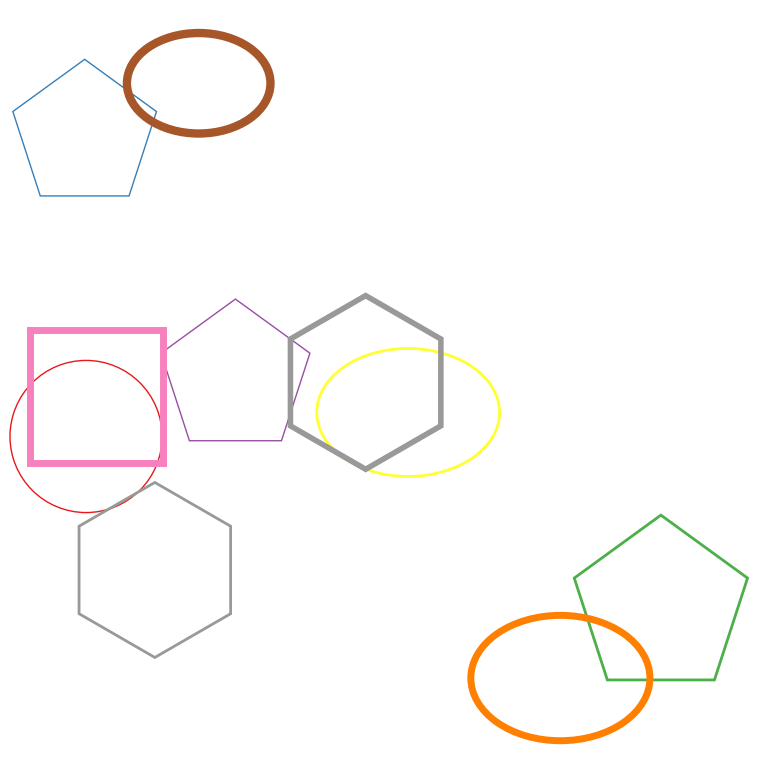[{"shape": "circle", "thickness": 0.5, "radius": 0.49, "center": [0.112, 0.433]}, {"shape": "pentagon", "thickness": 0.5, "radius": 0.49, "center": [0.11, 0.825]}, {"shape": "pentagon", "thickness": 1, "radius": 0.59, "center": [0.858, 0.213]}, {"shape": "pentagon", "thickness": 0.5, "radius": 0.51, "center": [0.306, 0.51]}, {"shape": "oval", "thickness": 2.5, "radius": 0.58, "center": [0.728, 0.119]}, {"shape": "oval", "thickness": 1, "radius": 0.59, "center": [0.53, 0.464]}, {"shape": "oval", "thickness": 3, "radius": 0.47, "center": [0.258, 0.892]}, {"shape": "square", "thickness": 2.5, "radius": 0.43, "center": [0.126, 0.485]}, {"shape": "hexagon", "thickness": 1, "radius": 0.57, "center": [0.201, 0.26]}, {"shape": "hexagon", "thickness": 2, "radius": 0.56, "center": [0.475, 0.503]}]